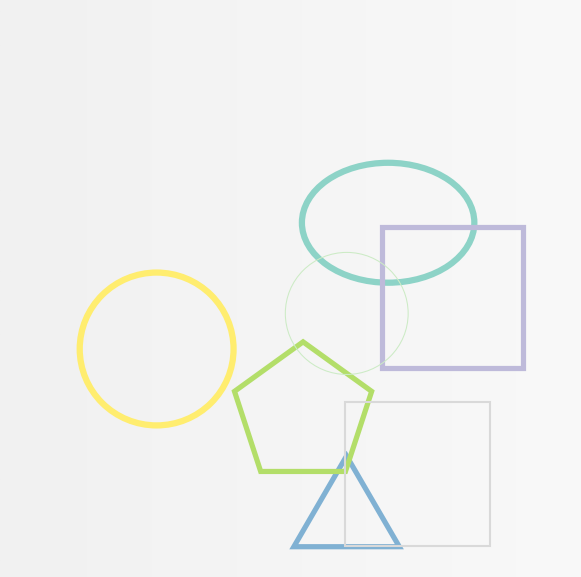[{"shape": "oval", "thickness": 3, "radius": 0.74, "center": [0.668, 0.613]}, {"shape": "square", "thickness": 2.5, "radius": 0.61, "center": [0.778, 0.484]}, {"shape": "triangle", "thickness": 2.5, "radius": 0.52, "center": [0.596, 0.105]}, {"shape": "pentagon", "thickness": 2.5, "radius": 0.62, "center": [0.521, 0.283]}, {"shape": "square", "thickness": 1, "radius": 0.62, "center": [0.718, 0.178]}, {"shape": "circle", "thickness": 0.5, "radius": 0.53, "center": [0.597, 0.456]}, {"shape": "circle", "thickness": 3, "radius": 0.66, "center": [0.269, 0.395]}]